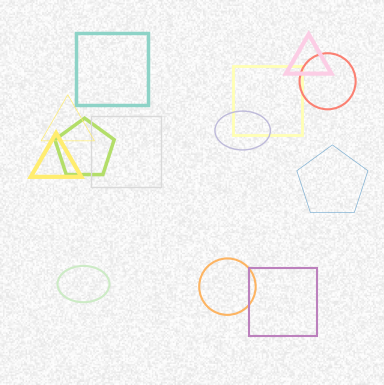[{"shape": "square", "thickness": 2.5, "radius": 0.47, "center": [0.291, 0.821]}, {"shape": "square", "thickness": 2, "radius": 0.45, "center": [0.694, 0.74]}, {"shape": "oval", "thickness": 1, "radius": 0.36, "center": [0.63, 0.661]}, {"shape": "circle", "thickness": 1.5, "radius": 0.36, "center": [0.851, 0.789]}, {"shape": "pentagon", "thickness": 0.5, "radius": 0.49, "center": [0.863, 0.527]}, {"shape": "circle", "thickness": 1.5, "radius": 0.37, "center": [0.591, 0.255]}, {"shape": "pentagon", "thickness": 2.5, "radius": 0.4, "center": [0.22, 0.612]}, {"shape": "triangle", "thickness": 3, "radius": 0.34, "center": [0.802, 0.843]}, {"shape": "square", "thickness": 1, "radius": 0.46, "center": [0.327, 0.606]}, {"shape": "square", "thickness": 1.5, "radius": 0.44, "center": [0.734, 0.217]}, {"shape": "oval", "thickness": 1.5, "radius": 0.34, "center": [0.217, 0.262]}, {"shape": "triangle", "thickness": 3, "radius": 0.38, "center": [0.146, 0.579]}, {"shape": "triangle", "thickness": 0.5, "radius": 0.4, "center": [0.176, 0.674]}]